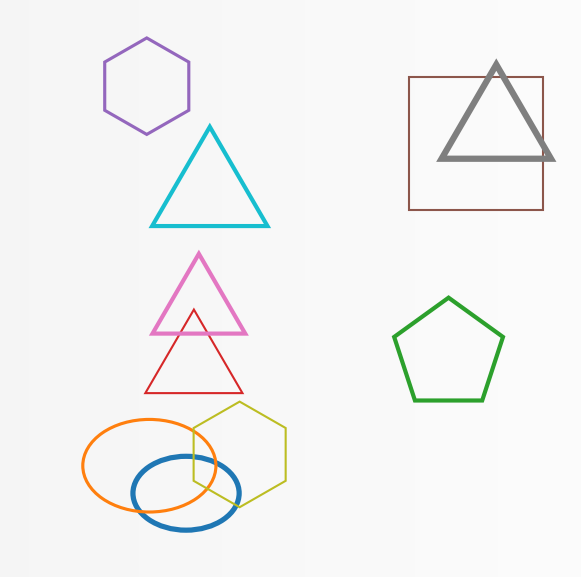[{"shape": "oval", "thickness": 2.5, "radius": 0.46, "center": [0.32, 0.145]}, {"shape": "oval", "thickness": 1.5, "radius": 0.57, "center": [0.257, 0.193]}, {"shape": "pentagon", "thickness": 2, "radius": 0.49, "center": [0.772, 0.385]}, {"shape": "triangle", "thickness": 1, "radius": 0.48, "center": [0.334, 0.367]}, {"shape": "hexagon", "thickness": 1.5, "radius": 0.42, "center": [0.252, 0.85]}, {"shape": "square", "thickness": 1, "radius": 0.58, "center": [0.819, 0.751]}, {"shape": "triangle", "thickness": 2, "radius": 0.46, "center": [0.342, 0.468]}, {"shape": "triangle", "thickness": 3, "radius": 0.54, "center": [0.854, 0.779]}, {"shape": "hexagon", "thickness": 1, "radius": 0.46, "center": [0.412, 0.212]}, {"shape": "triangle", "thickness": 2, "radius": 0.57, "center": [0.361, 0.665]}]